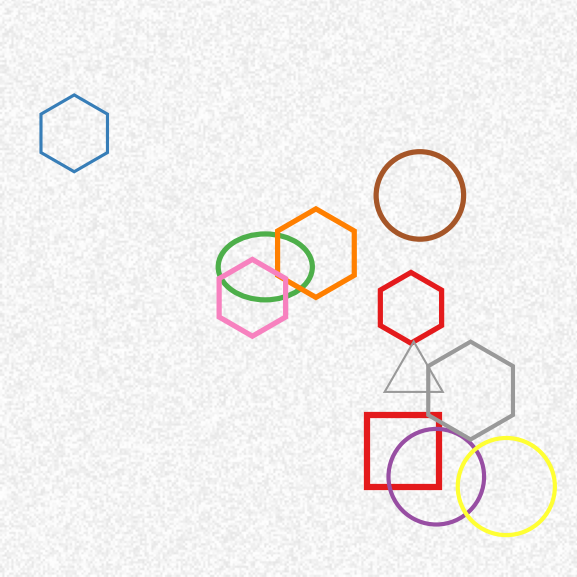[{"shape": "square", "thickness": 3, "radius": 0.31, "center": [0.698, 0.218]}, {"shape": "hexagon", "thickness": 2.5, "radius": 0.31, "center": [0.712, 0.466]}, {"shape": "hexagon", "thickness": 1.5, "radius": 0.33, "center": [0.129, 0.768]}, {"shape": "oval", "thickness": 2.5, "radius": 0.41, "center": [0.459, 0.537]}, {"shape": "circle", "thickness": 2, "radius": 0.41, "center": [0.755, 0.174]}, {"shape": "hexagon", "thickness": 2.5, "radius": 0.38, "center": [0.547, 0.561]}, {"shape": "circle", "thickness": 2, "radius": 0.42, "center": [0.877, 0.157]}, {"shape": "circle", "thickness": 2.5, "radius": 0.38, "center": [0.727, 0.661]}, {"shape": "hexagon", "thickness": 2.5, "radius": 0.33, "center": [0.437, 0.483]}, {"shape": "triangle", "thickness": 1, "radius": 0.29, "center": [0.716, 0.35]}, {"shape": "hexagon", "thickness": 2, "radius": 0.42, "center": [0.815, 0.323]}]